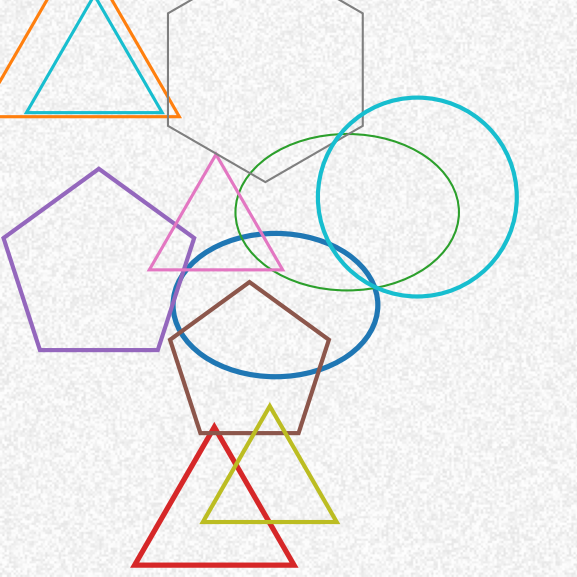[{"shape": "oval", "thickness": 2.5, "radius": 0.89, "center": [0.477, 0.471]}, {"shape": "triangle", "thickness": 1.5, "radius": 1.0, "center": [0.138, 0.897]}, {"shape": "oval", "thickness": 1, "radius": 0.97, "center": [0.601, 0.632]}, {"shape": "triangle", "thickness": 2.5, "radius": 0.8, "center": [0.371, 0.1]}, {"shape": "pentagon", "thickness": 2, "radius": 0.87, "center": [0.171, 0.533]}, {"shape": "pentagon", "thickness": 2, "radius": 0.72, "center": [0.432, 0.366]}, {"shape": "triangle", "thickness": 1.5, "radius": 0.67, "center": [0.374, 0.599]}, {"shape": "hexagon", "thickness": 1, "radius": 0.97, "center": [0.46, 0.879]}, {"shape": "triangle", "thickness": 2, "radius": 0.67, "center": [0.467, 0.162]}, {"shape": "circle", "thickness": 2, "radius": 0.86, "center": [0.723, 0.658]}, {"shape": "triangle", "thickness": 1.5, "radius": 0.68, "center": [0.163, 0.872]}]